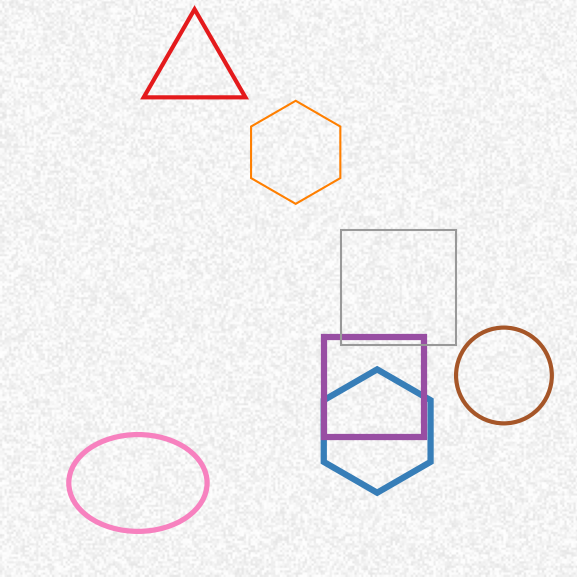[{"shape": "triangle", "thickness": 2, "radius": 0.51, "center": [0.337, 0.881]}, {"shape": "hexagon", "thickness": 3, "radius": 0.53, "center": [0.653, 0.253]}, {"shape": "square", "thickness": 3, "radius": 0.43, "center": [0.647, 0.329]}, {"shape": "hexagon", "thickness": 1, "radius": 0.45, "center": [0.512, 0.735]}, {"shape": "circle", "thickness": 2, "radius": 0.41, "center": [0.873, 0.349]}, {"shape": "oval", "thickness": 2.5, "radius": 0.6, "center": [0.239, 0.163]}, {"shape": "square", "thickness": 1, "radius": 0.5, "center": [0.69, 0.501]}]